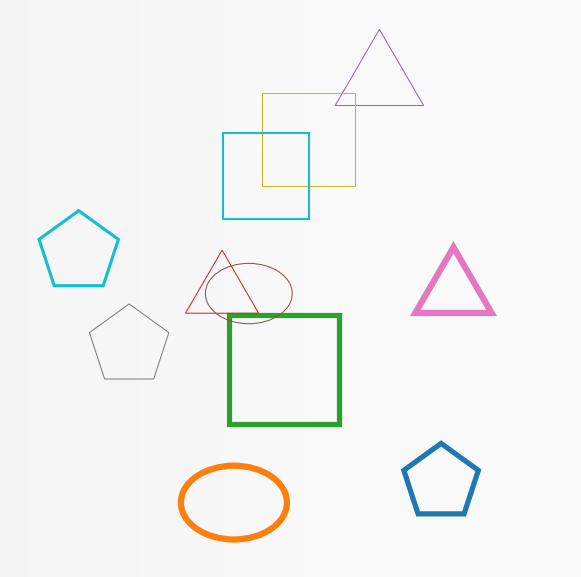[{"shape": "pentagon", "thickness": 2.5, "radius": 0.34, "center": [0.759, 0.164]}, {"shape": "oval", "thickness": 3, "radius": 0.46, "center": [0.402, 0.129]}, {"shape": "square", "thickness": 2.5, "radius": 0.47, "center": [0.488, 0.359]}, {"shape": "triangle", "thickness": 0.5, "radius": 0.36, "center": [0.382, 0.493]}, {"shape": "triangle", "thickness": 0.5, "radius": 0.44, "center": [0.653, 0.86]}, {"shape": "oval", "thickness": 0.5, "radius": 0.37, "center": [0.428, 0.491]}, {"shape": "triangle", "thickness": 3, "radius": 0.38, "center": [0.78, 0.495]}, {"shape": "pentagon", "thickness": 0.5, "radius": 0.36, "center": [0.222, 0.401]}, {"shape": "square", "thickness": 0.5, "radius": 0.4, "center": [0.531, 0.758]}, {"shape": "pentagon", "thickness": 1.5, "radius": 0.36, "center": [0.135, 0.562]}, {"shape": "square", "thickness": 1, "radius": 0.37, "center": [0.458, 0.694]}]